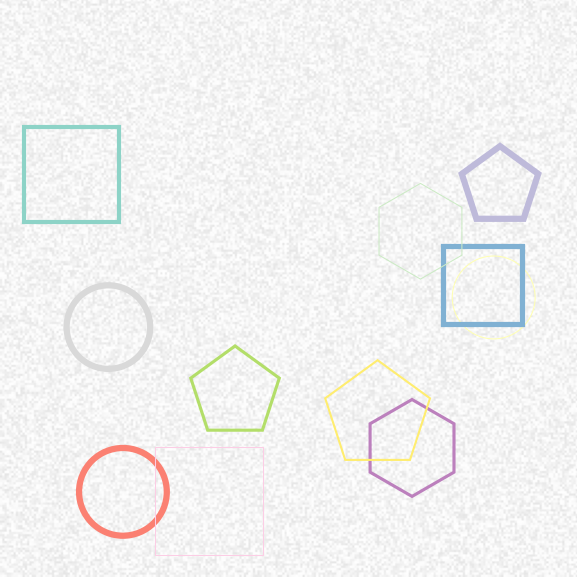[{"shape": "square", "thickness": 2, "radius": 0.41, "center": [0.124, 0.696]}, {"shape": "circle", "thickness": 0.5, "radius": 0.36, "center": [0.855, 0.484]}, {"shape": "pentagon", "thickness": 3, "radius": 0.35, "center": [0.866, 0.677]}, {"shape": "circle", "thickness": 3, "radius": 0.38, "center": [0.213, 0.147]}, {"shape": "square", "thickness": 2.5, "radius": 0.34, "center": [0.836, 0.505]}, {"shape": "pentagon", "thickness": 1.5, "radius": 0.4, "center": [0.407, 0.319]}, {"shape": "square", "thickness": 0.5, "radius": 0.47, "center": [0.362, 0.132]}, {"shape": "circle", "thickness": 3, "radius": 0.36, "center": [0.188, 0.433]}, {"shape": "hexagon", "thickness": 1.5, "radius": 0.42, "center": [0.713, 0.223]}, {"shape": "hexagon", "thickness": 0.5, "radius": 0.41, "center": [0.728, 0.599]}, {"shape": "pentagon", "thickness": 1, "radius": 0.48, "center": [0.654, 0.28]}]